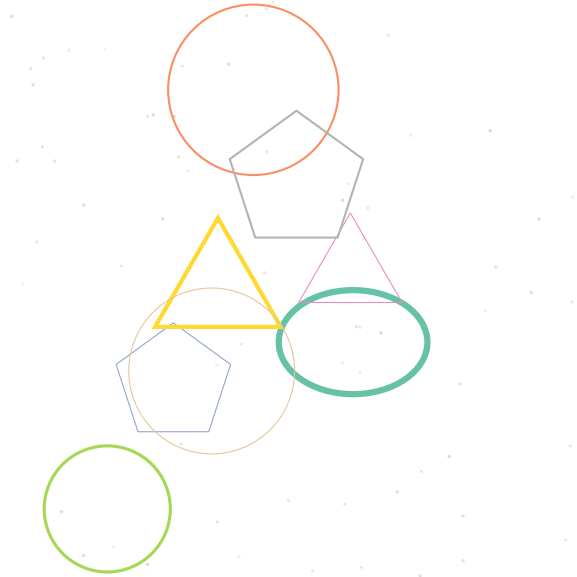[{"shape": "oval", "thickness": 3, "radius": 0.64, "center": [0.611, 0.407]}, {"shape": "circle", "thickness": 1, "radius": 0.74, "center": [0.439, 0.844]}, {"shape": "pentagon", "thickness": 0.5, "radius": 0.52, "center": [0.3, 0.336]}, {"shape": "triangle", "thickness": 0.5, "radius": 0.52, "center": [0.607, 0.527]}, {"shape": "circle", "thickness": 1.5, "radius": 0.55, "center": [0.186, 0.118]}, {"shape": "triangle", "thickness": 2, "radius": 0.63, "center": [0.377, 0.496]}, {"shape": "circle", "thickness": 0.5, "radius": 0.72, "center": [0.367, 0.357]}, {"shape": "pentagon", "thickness": 1, "radius": 0.61, "center": [0.513, 0.686]}]